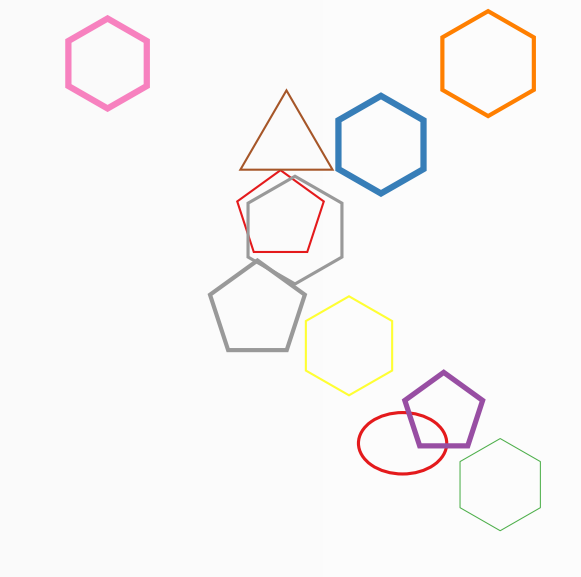[{"shape": "pentagon", "thickness": 1, "radius": 0.39, "center": [0.483, 0.626]}, {"shape": "oval", "thickness": 1.5, "radius": 0.38, "center": [0.693, 0.232]}, {"shape": "hexagon", "thickness": 3, "radius": 0.42, "center": [0.655, 0.749]}, {"shape": "hexagon", "thickness": 0.5, "radius": 0.4, "center": [0.861, 0.16]}, {"shape": "pentagon", "thickness": 2.5, "radius": 0.35, "center": [0.763, 0.284]}, {"shape": "hexagon", "thickness": 2, "radius": 0.45, "center": [0.84, 0.889]}, {"shape": "hexagon", "thickness": 1, "radius": 0.43, "center": [0.6, 0.4]}, {"shape": "triangle", "thickness": 1, "radius": 0.46, "center": [0.493, 0.751]}, {"shape": "hexagon", "thickness": 3, "radius": 0.39, "center": [0.185, 0.889]}, {"shape": "pentagon", "thickness": 2, "radius": 0.43, "center": [0.443, 0.462]}, {"shape": "hexagon", "thickness": 1.5, "radius": 0.47, "center": [0.508, 0.601]}]